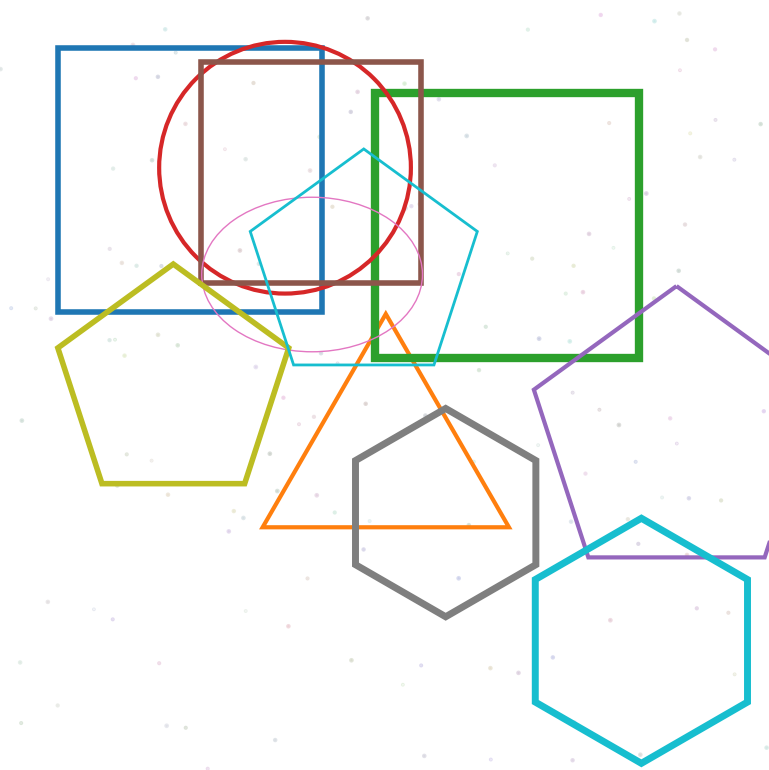[{"shape": "square", "thickness": 2, "radius": 0.86, "center": [0.247, 0.766]}, {"shape": "triangle", "thickness": 1.5, "radius": 0.92, "center": [0.501, 0.408]}, {"shape": "square", "thickness": 3, "radius": 0.86, "center": [0.658, 0.707]}, {"shape": "circle", "thickness": 1.5, "radius": 0.82, "center": [0.37, 0.782]}, {"shape": "pentagon", "thickness": 1.5, "radius": 0.97, "center": [0.879, 0.434]}, {"shape": "square", "thickness": 2, "radius": 0.72, "center": [0.404, 0.776]}, {"shape": "oval", "thickness": 0.5, "radius": 0.72, "center": [0.405, 0.643]}, {"shape": "hexagon", "thickness": 2.5, "radius": 0.68, "center": [0.579, 0.334]}, {"shape": "pentagon", "thickness": 2, "radius": 0.79, "center": [0.225, 0.499]}, {"shape": "pentagon", "thickness": 1, "radius": 0.78, "center": [0.472, 0.651]}, {"shape": "hexagon", "thickness": 2.5, "radius": 0.8, "center": [0.833, 0.168]}]